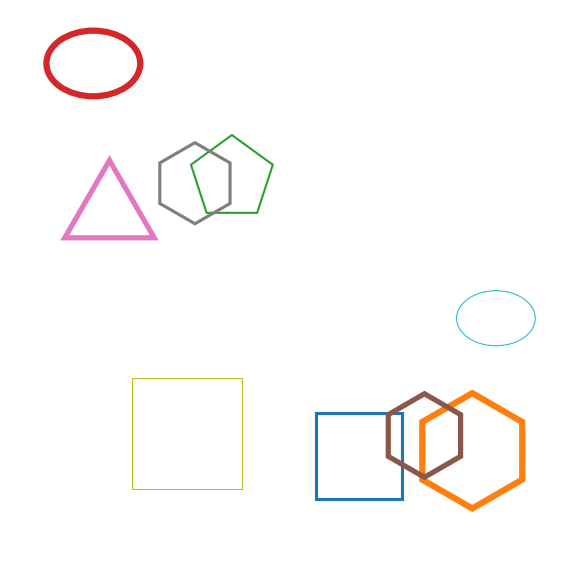[{"shape": "square", "thickness": 1.5, "radius": 0.37, "center": [0.622, 0.21]}, {"shape": "hexagon", "thickness": 3, "radius": 0.5, "center": [0.818, 0.219]}, {"shape": "pentagon", "thickness": 1, "radius": 0.37, "center": [0.402, 0.691]}, {"shape": "oval", "thickness": 3, "radius": 0.41, "center": [0.162, 0.889]}, {"shape": "hexagon", "thickness": 2.5, "radius": 0.36, "center": [0.735, 0.245]}, {"shape": "triangle", "thickness": 2.5, "radius": 0.45, "center": [0.19, 0.632]}, {"shape": "hexagon", "thickness": 1.5, "radius": 0.35, "center": [0.338, 0.682]}, {"shape": "square", "thickness": 0.5, "radius": 0.48, "center": [0.324, 0.248]}, {"shape": "oval", "thickness": 0.5, "radius": 0.34, "center": [0.859, 0.448]}]